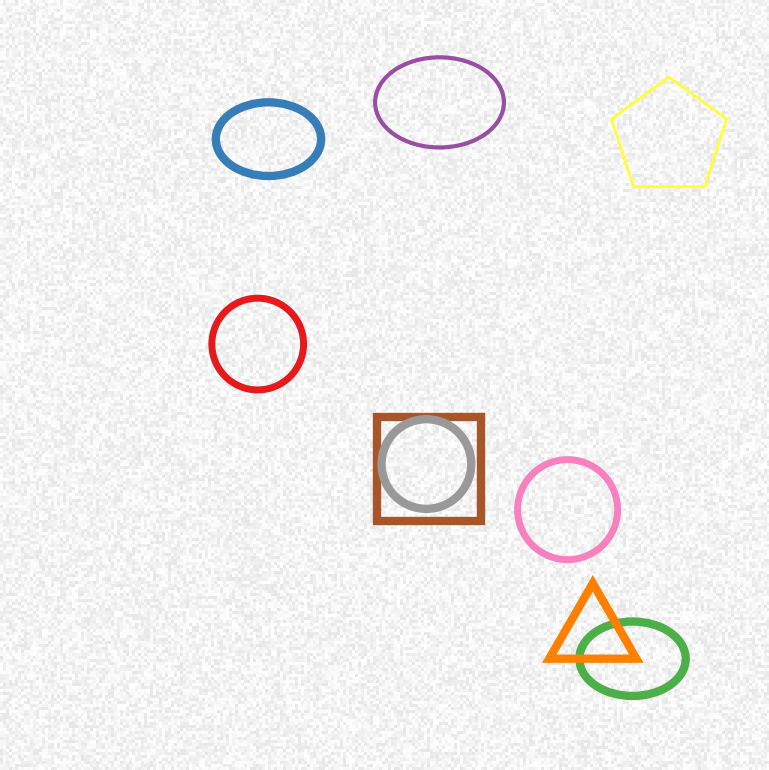[{"shape": "circle", "thickness": 2.5, "radius": 0.3, "center": [0.335, 0.553]}, {"shape": "oval", "thickness": 3, "radius": 0.34, "center": [0.349, 0.819]}, {"shape": "oval", "thickness": 3, "radius": 0.35, "center": [0.821, 0.145]}, {"shape": "oval", "thickness": 1.5, "radius": 0.42, "center": [0.571, 0.867]}, {"shape": "triangle", "thickness": 3, "radius": 0.33, "center": [0.77, 0.177]}, {"shape": "pentagon", "thickness": 1, "radius": 0.39, "center": [0.869, 0.821]}, {"shape": "square", "thickness": 3, "radius": 0.34, "center": [0.557, 0.391]}, {"shape": "circle", "thickness": 2.5, "radius": 0.32, "center": [0.737, 0.338]}, {"shape": "circle", "thickness": 3, "radius": 0.29, "center": [0.554, 0.397]}]